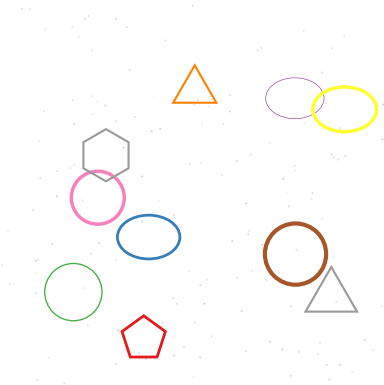[{"shape": "pentagon", "thickness": 2, "radius": 0.3, "center": [0.373, 0.121]}, {"shape": "oval", "thickness": 2, "radius": 0.41, "center": [0.386, 0.384]}, {"shape": "circle", "thickness": 1, "radius": 0.37, "center": [0.191, 0.241]}, {"shape": "oval", "thickness": 0.5, "radius": 0.38, "center": [0.766, 0.745]}, {"shape": "triangle", "thickness": 1.5, "radius": 0.32, "center": [0.506, 0.766]}, {"shape": "oval", "thickness": 2.5, "radius": 0.41, "center": [0.895, 0.716]}, {"shape": "circle", "thickness": 3, "radius": 0.4, "center": [0.768, 0.34]}, {"shape": "circle", "thickness": 2.5, "radius": 0.34, "center": [0.254, 0.486]}, {"shape": "triangle", "thickness": 1.5, "radius": 0.39, "center": [0.86, 0.229]}, {"shape": "hexagon", "thickness": 1.5, "radius": 0.34, "center": [0.275, 0.597]}]